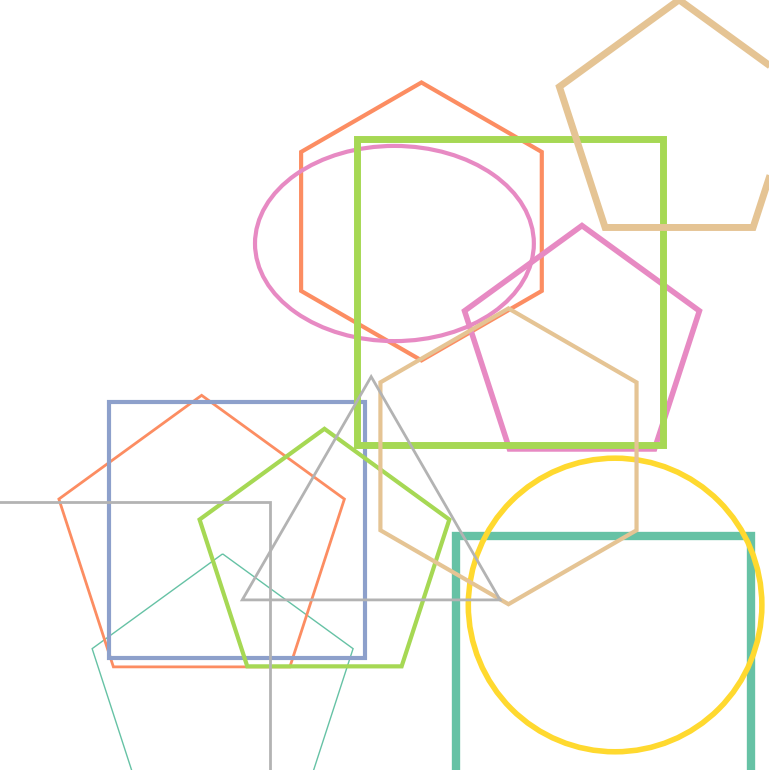[{"shape": "square", "thickness": 3, "radius": 0.96, "center": [0.784, 0.112]}, {"shape": "pentagon", "thickness": 0.5, "radius": 0.89, "center": [0.289, 0.103]}, {"shape": "pentagon", "thickness": 1, "radius": 0.97, "center": [0.262, 0.292]}, {"shape": "hexagon", "thickness": 1.5, "radius": 0.9, "center": [0.547, 0.712]}, {"shape": "square", "thickness": 1.5, "radius": 0.83, "center": [0.308, 0.312]}, {"shape": "oval", "thickness": 1.5, "radius": 0.91, "center": [0.512, 0.684]}, {"shape": "pentagon", "thickness": 2, "radius": 0.8, "center": [0.756, 0.547]}, {"shape": "pentagon", "thickness": 1.5, "radius": 0.85, "center": [0.421, 0.273]}, {"shape": "square", "thickness": 2.5, "radius": 0.99, "center": [0.663, 0.621]}, {"shape": "circle", "thickness": 2, "radius": 0.95, "center": [0.799, 0.214]}, {"shape": "pentagon", "thickness": 2.5, "radius": 0.82, "center": [0.882, 0.837]}, {"shape": "hexagon", "thickness": 1.5, "radius": 0.96, "center": [0.66, 0.407]}, {"shape": "square", "thickness": 1, "radius": 0.9, "center": [0.171, 0.168]}, {"shape": "triangle", "thickness": 1, "radius": 0.97, "center": [0.482, 0.318]}]